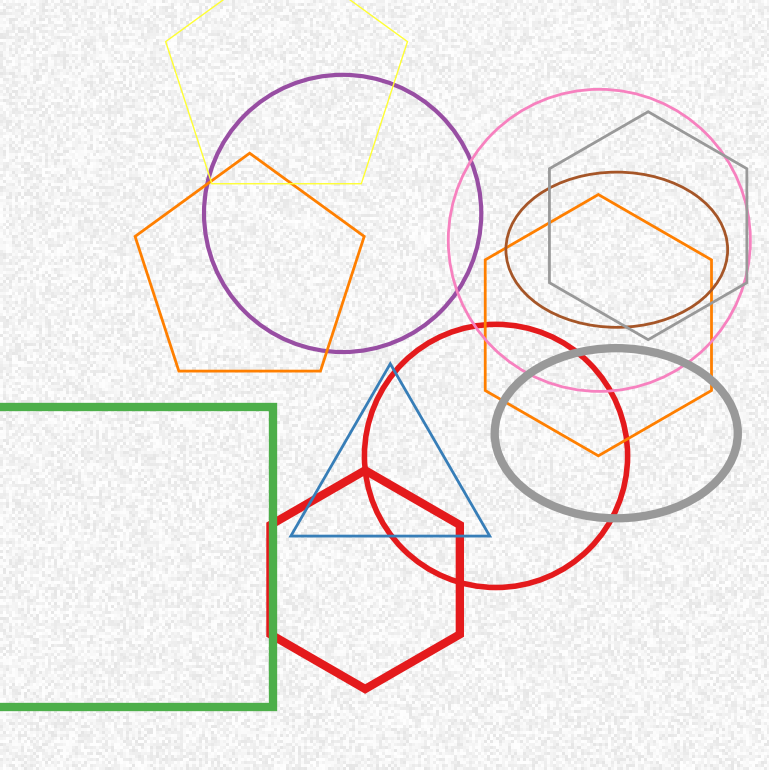[{"shape": "hexagon", "thickness": 3, "radius": 0.71, "center": [0.474, 0.247]}, {"shape": "circle", "thickness": 2, "radius": 0.85, "center": [0.644, 0.408]}, {"shape": "triangle", "thickness": 1, "radius": 0.75, "center": [0.507, 0.378]}, {"shape": "square", "thickness": 3, "radius": 0.97, "center": [0.16, 0.277]}, {"shape": "circle", "thickness": 1.5, "radius": 0.9, "center": [0.445, 0.723]}, {"shape": "pentagon", "thickness": 1, "radius": 0.78, "center": [0.324, 0.645]}, {"shape": "hexagon", "thickness": 1, "radius": 0.85, "center": [0.777, 0.578]}, {"shape": "pentagon", "thickness": 0.5, "radius": 0.83, "center": [0.372, 0.895]}, {"shape": "oval", "thickness": 1, "radius": 0.72, "center": [0.801, 0.676]}, {"shape": "circle", "thickness": 1, "radius": 0.98, "center": [0.778, 0.688]}, {"shape": "hexagon", "thickness": 1, "radius": 0.74, "center": [0.842, 0.707]}, {"shape": "oval", "thickness": 3, "radius": 0.79, "center": [0.8, 0.437]}]